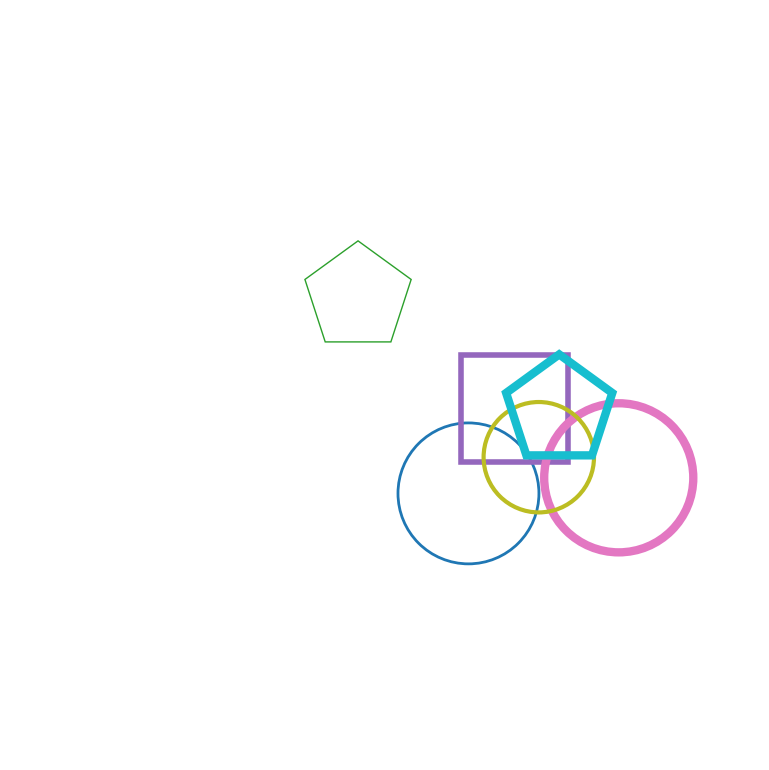[{"shape": "circle", "thickness": 1, "radius": 0.46, "center": [0.608, 0.359]}, {"shape": "pentagon", "thickness": 0.5, "radius": 0.36, "center": [0.465, 0.615]}, {"shape": "square", "thickness": 2, "radius": 0.35, "center": [0.668, 0.469]}, {"shape": "circle", "thickness": 3, "radius": 0.48, "center": [0.804, 0.379]}, {"shape": "circle", "thickness": 1.5, "radius": 0.36, "center": [0.7, 0.406]}, {"shape": "pentagon", "thickness": 3, "radius": 0.36, "center": [0.726, 0.467]}]